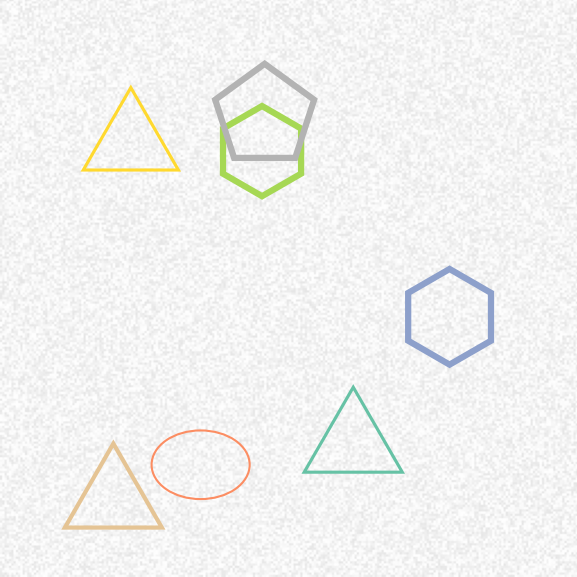[{"shape": "triangle", "thickness": 1.5, "radius": 0.49, "center": [0.612, 0.231]}, {"shape": "oval", "thickness": 1, "radius": 0.42, "center": [0.347, 0.194]}, {"shape": "hexagon", "thickness": 3, "radius": 0.41, "center": [0.778, 0.451]}, {"shape": "hexagon", "thickness": 3, "radius": 0.39, "center": [0.454, 0.737]}, {"shape": "triangle", "thickness": 1.5, "radius": 0.48, "center": [0.227, 0.752]}, {"shape": "triangle", "thickness": 2, "radius": 0.48, "center": [0.196, 0.134]}, {"shape": "pentagon", "thickness": 3, "radius": 0.45, "center": [0.458, 0.799]}]